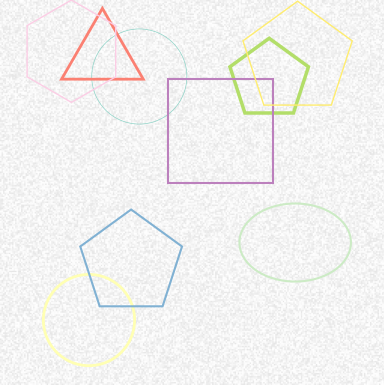[{"shape": "circle", "thickness": 0.5, "radius": 0.62, "center": [0.362, 0.801]}, {"shape": "circle", "thickness": 2, "radius": 0.59, "center": [0.231, 0.169]}, {"shape": "triangle", "thickness": 2, "radius": 0.61, "center": [0.266, 0.856]}, {"shape": "pentagon", "thickness": 1.5, "radius": 0.69, "center": [0.341, 0.317]}, {"shape": "pentagon", "thickness": 2.5, "radius": 0.54, "center": [0.699, 0.793]}, {"shape": "hexagon", "thickness": 1, "radius": 0.66, "center": [0.185, 0.867]}, {"shape": "square", "thickness": 1.5, "radius": 0.68, "center": [0.573, 0.66]}, {"shape": "oval", "thickness": 1.5, "radius": 0.72, "center": [0.767, 0.37]}, {"shape": "pentagon", "thickness": 1, "radius": 0.75, "center": [0.773, 0.848]}]